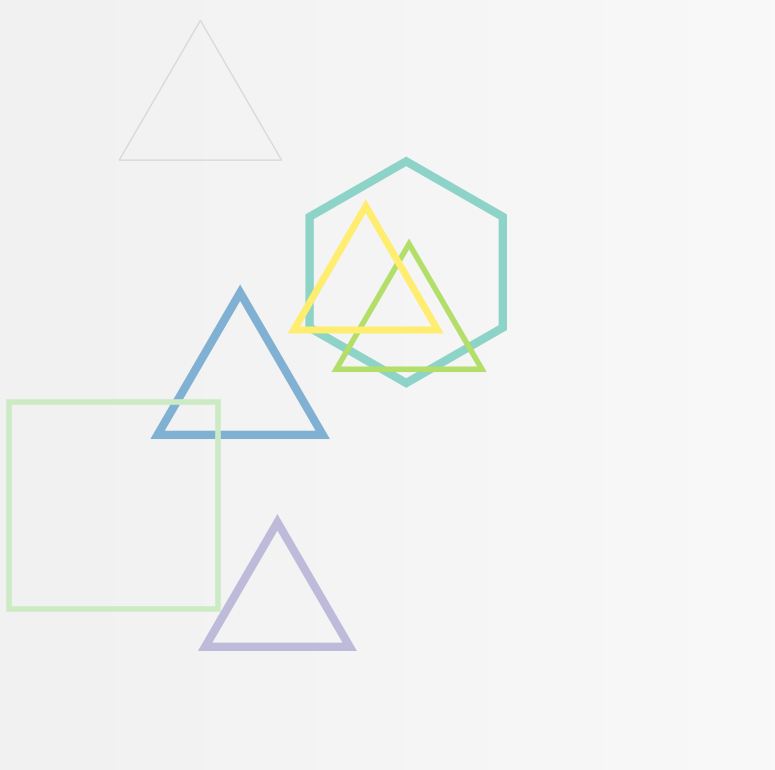[{"shape": "hexagon", "thickness": 3, "radius": 0.72, "center": [0.524, 0.646]}, {"shape": "triangle", "thickness": 3, "radius": 0.54, "center": [0.358, 0.214]}, {"shape": "triangle", "thickness": 3, "radius": 0.62, "center": [0.31, 0.497]}, {"shape": "triangle", "thickness": 2, "radius": 0.54, "center": [0.528, 0.575]}, {"shape": "triangle", "thickness": 0.5, "radius": 0.6, "center": [0.259, 0.852]}, {"shape": "square", "thickness": 2, "radius": 0.67, "center": [0.146, 0.344]}, {"shape": "triangle", "thickness": 2.5, "radius": 0.54, "center": [0.472, 0.625]}]